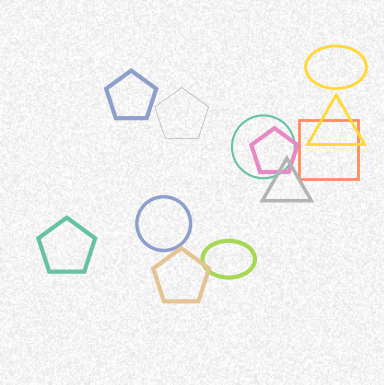[{"shape": "pentagon", "thickness": 3, "radius": 0.39, "center": [0.173, 0.357]}, {"shape": "circle", "thickness": 1.5, "radius": 0.41, "center": [0.684, 0.619]}, {"shape": "square", "thickness": 2, "radius": 0.39, "center": [0.853, 0.612]}, {"shape": "pentagon", "thickness": 3, "radius": 0.34, "center": [0.341, 0.748]}, {"shape": "circle", "thickness": 2.5, "radius": 0.35, "center": [0.425, 0.419]}, {"shape": "pentagon", "thickness": 3, "radius": 0.32, "center": [0.713, 0.604]}, {"shape": "oval", "thickness": 3, "radius": 0.34, "center": [0.594, 0.327]}, {"shape": "triangle", "thickness": 2, "radius": 0.43, "center": [0.873, 0.668]}, {"shape": "oval", "thickness": 2, "radius": 0.39, "center": [0.873, 0.825]}, {"shape": "pentagon", "thickness": 3, "radius": 0.38, "center": [0.471, 0.279]}, {"shape": "pentagon", "thickness": 0.5, "radius": 0.37, "center": [0.472, 0.699]}, {"shape": "triangle", "thickness": 2.5, "radius": 0.37, "center": [0.745, 0.515]}]